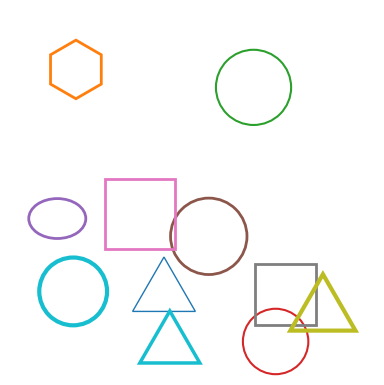[{"shape": "triangle", "thickness": 1, "radius": 0.47, "center": [0.426, 0.238]}, {"shape": "hexagon", "thickness": 2, "radius": 0.38, "center": [0.197, 0.82]}, {"shape": "circle", "thickness": 1.5, "radius": 0.49, "center": [0.659, 0.773]}, {"shape": "circle", "thickness": 1.5, "radius": 0.42, "center": [0.716, 0.113]}, {"shape": "oval", "thickness": 2, "radius": 0.37, "center": [0.149, 0.432]}, {"shape": "circle", "thickness": 2, "radius": 0.5, "center": [0.542, 0.386]}, {"shape": "square", "thickness": 2, "radius": 0.45, "center": [0.363, 0.443]}, {"shape": "square", "thickness": 2, "radius": 0.4, "center": [0.741, 0.235]}, {"shape": "triangle", "thickness": 3, "radius": 0.49, "center": [0.839, 0.19]}, {"shape": "circle", "thickness": 3, "radius": 0.44, "center": [0.19, 0.243]}, {"shape": "triangle", "thickness": 2.5, "radius": 0.45, "center": [0.441, 0.102]}]